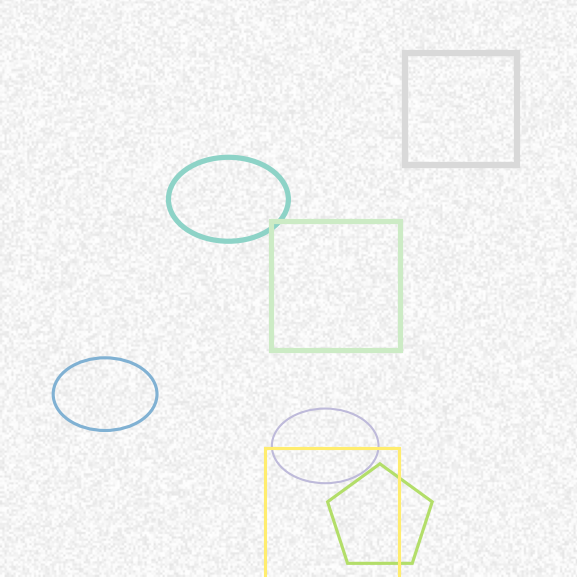[{"shape": "oval", "thickness": 2.5, "radius": 0.52, "center": [0.396, 0.654]}, {"shape": "oval", "thickness": 1, "radius": 0.46, "center": [0.563, 0.227]}, {"shape": "oval", "thickness": 1.5, "radius": 0.45, "center": [0.182, 0.317]}, {"shape": "pentagon", "thickness": 1.5, "radius": 0.48, "center": [0.658, 0.101]}, {"shape": "square", "thickness": 3, "radius": 0.48, "center": [0.798, 0.811]}, {"shape": "square", "thickness": 2.5, "radius": 0.56, "center": [0.581, 0.505]}, {"shape": "square", "thickness": 1.5, "radius": 0.58, "center": [0.575, 0.108]}]